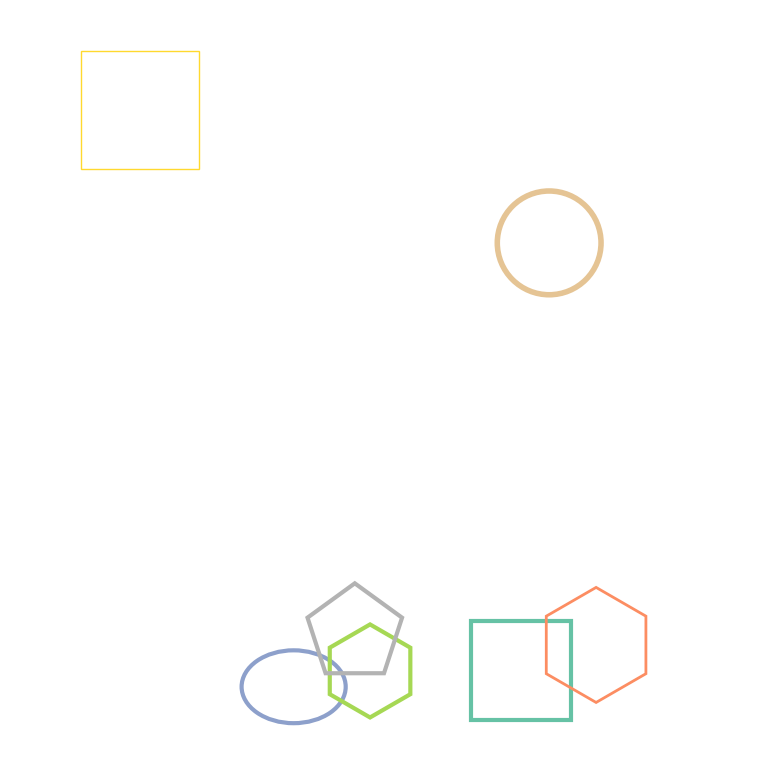[{"shape": "square", "thickness": 1.5, "radius": 0.32, "center": [0.677, 0.129]}, {"shape": "hexagon", "thickness": 1, "radius": 0.37, "center": [0.774, 0.162]}, {"shape": "oval", "thickness": 1.5, "radius": 0.34, "center": [0.381, 0.108]}, {"shape": "hexagon", "thickness": 1.5, "radius": 0.3, "center": [0.481, 0.129]}, {"shape": "square", "thickness": 0.5, "radius": 0.38, "center": [0.182, 0.857]}, {"shape": "circle", "thickness": 2, "radius": 0.34, "center": [0.713, 0.685]}, {"shape": "pentagon", "thickness": 1.5, "radius": 0.32, "center": [0.461, 0.178]}]